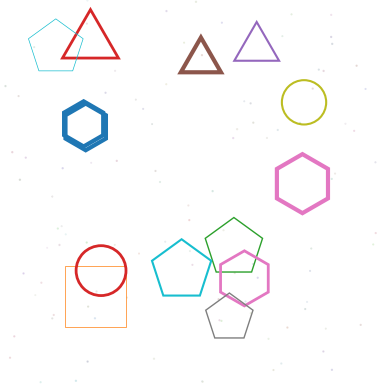[{"shape": "hexagon", "thickness": 3, "radius": 0.29, "center": [0.217, 0.678]}, {"shape": "hexagon", "thickness": 3, "radius": 0.3, "center": [0.223, 0.67]}, {"shape": "square", "thickness": 0.5, "radius": 0.39, "center": [0.249, 0.23]}, {"shape": "pentagon", "thickness": 1, "radius": 0.39, "center": [0.608, 0.357]}, {"shape": "triangle", "thickness": 2, "radius": 0.42, "center": [0.235, 0.891]}, {"shape": "circle", "thickness": 2, "radius": 0.32, "center": [0.262, 0.297]}, {"shape": "triangle", "thickness": 1.5, "radius": 0.34, "center": [0.667, 0.876]}, {"shape": "triangle", "thickness": 3, "radius": 0.3, "center": [0.522, 0.842]}, {"shape": "hexagon", "thickness": 3, "radius": 0.38, "center": [0.786, 0.523]}, {"shape": "hexagon", "thickness": 2, "radius": 0.36, "center": [0.635, 0.277]}, {"shape": "pentagon", "thickness": 1, "radius": 0.32, "center": [0.596, 0.174]}, {"shape": "circle", "thickness": 1.5, "radius": 0.29, "center": [0.79, 0.734]}, {"shape": "pentagon", "thickness": 1.5, "radius": 0.4, "center": [0.472, 0.298]}, {"shape": "pentagon", "thickness": 0.5, "radius": 0.37, "center": [0.145, 0.876]}]